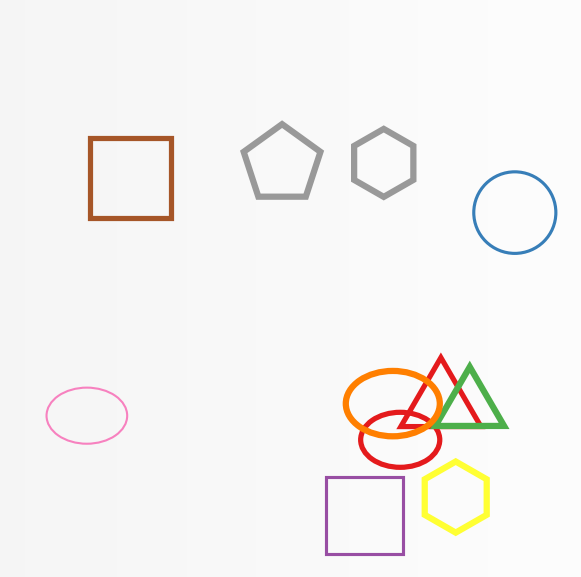[{"shape": "triangle", "thickness": 2.5, "radius": 0.4, "center": [0.759, 0.3]}, {"shape": "oval", "thickness": 2.5, "radius": 0.34, "center": [0.689, 0.238]}, {"shape": "circle", "thickness": 1.5, "radius": 0.35, "center": [0.886, 0.631]}, {"shape": "triangle", "thickness": 3, "radius": 0.34, "center": [0.808, 0.296]}, {"shape": "square", "thickness": 1.5, "radius": 0.33, "center": [0.627, 0.106]}, {"shape": "oval", "thickness": 3, "radius": 0.4, "center": [0.676, 0.3]}, {"shape": "hexagon", "thickness": 3, "radius": 0.31, "center": [0.784, 0.138]}, {"shape": "square", "thickness": 2.5, "radius": 0.35, "center": [0.224, 0.69]}, {"shape": "oval", "thickness": 1, "radius": 0.35, "center": [0.149, 0.279]}, {"shape": "pentagon", "thickness": 3, "radius": 0.35, "center": [0.485, 0.715]}, {"shape": "hexagon", "thickness": 3, "radius": 0.29, "center": [0.66, 0.717]}]